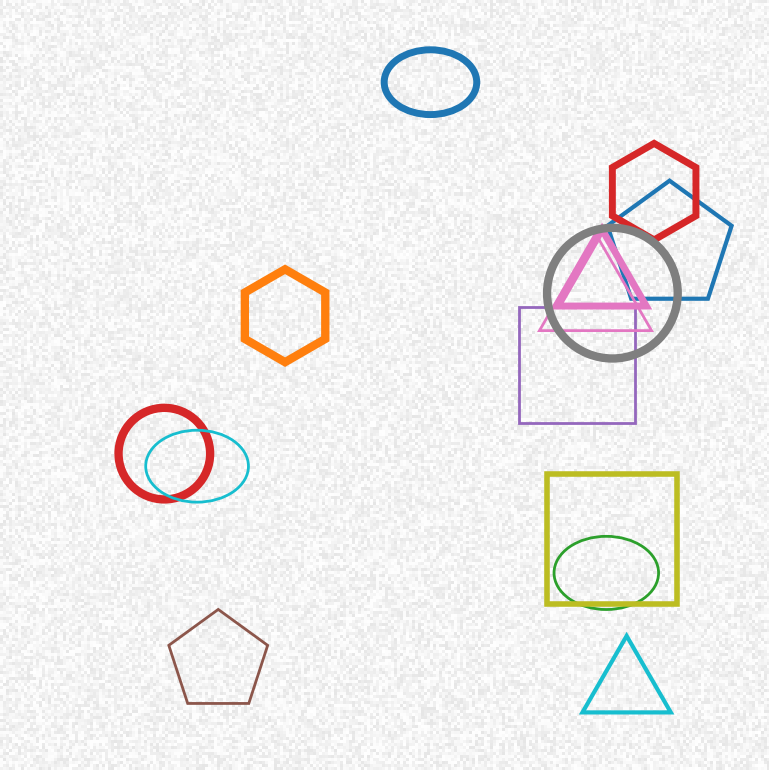[{"shape": "pentagon", "thickness": 1.5, "radius": 0.42, "center": [0.87, 0.681]}, {"shape": "oval", "thickness": 2.5, "radius": 0.3, "center": [0.559, 0.893]}, {"shape": "hexagon", "thickness": 3, "radius": 0.3, "center": [0.37, 0.59]}, {"shape": "oval", "thickness": 1, "radius": 0.34, "center": [0.787, 0.256]}, {"shape": "circle", "thickness": 3, "radius": 0.3, "center": [0.213, 0.411]}, {"shape": "hexagon", "thickness": 2.5, "radius": 0.31, "center": [0.85, 0.751]}, {"shape": "square", "thickness": 1, "radius": 0.38, "center": [0.749, 0.526]}, {"shape": "pentagon", "thickness": 1, "radius": 0.34, "center": [0.283, 0.141]}, {"shape": "triangle", "thickness": 1, "radius": 0.42, "center": [0.773, 0.613]}, {"shape": "triangle", "thickness": 2.5, "radius": 0.33, "center": [0.782, 0.636]}, {"shape": "circle", "thickness": 3, "radius": 0.42, "center": [0.795, 0.619]}, {"shape": "square", "thickness": 2, "radius": 0.42, "center": [0.794, 0.3]}, {"shape": "triangle", "thickness": 1.5, "radius": 0.33, "center": [0.814, 0.108]}, {"shape": "oval", "thickness": 1, "radius": 0.33, "center": [0.256, 0.395]}]